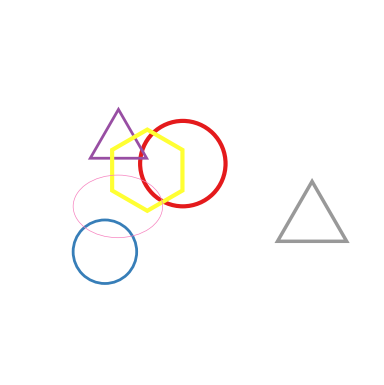[{"shape": "circle", "thickness": 3, "radius": 0.55, "center": [0.475, 0.575]}, {"shape": "circle", "thickness": 2, "radius": 0.41, "center": [0.272, 0.346]}, {"shape": "triangle", "thickness": 2, "radius": 0.42, "center": [0.308, 0.631]}, {"shape": "hexagon", "thickness": 3, "radius": 0.53, "center": [0.383, 0.558]}, {"shape": "oval", "thickness": 0.5, "radius": 0.58, "center": [0.306, 0.464]}, {"shape": "triangle", "thickness": 2.5, "radius": 0.52, "center": [0.811, 0.425]}]